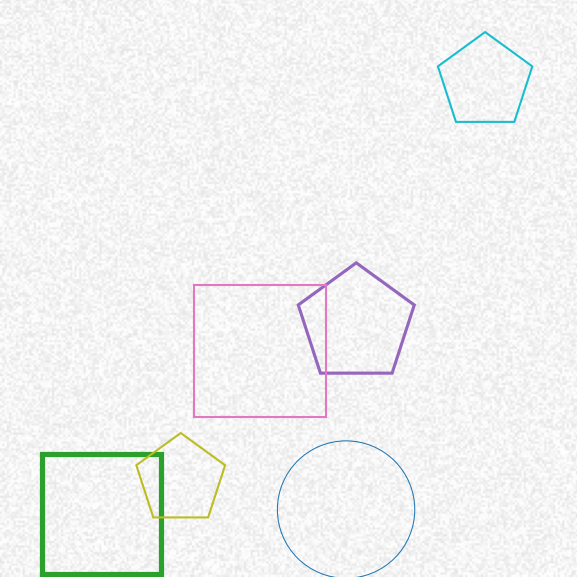[{"shape": "circle", "thickness": 0.5, "radius": 0.59, "center": [0.599, 0.117]}, {"shape": "square", "thickness": 2.5, "radius": 0.52, "center": [0.176, 0.109]}, {"shape": "pentagon", "thickness": 1.5, "radius": 0.53, "center": [0.617, 0.438]}, {"shape": "square", "thickness": 1, "radius": 0.57, "center": [0.45, 0.391]}, {"shape": "pentagon", "thickness": 1, "radius": 0.4, "center": [0.313, 0.169]}, {"shape": "pentagon", "thickness": 1, "radius": 0.43, "center": [0.84, 0.858]}]